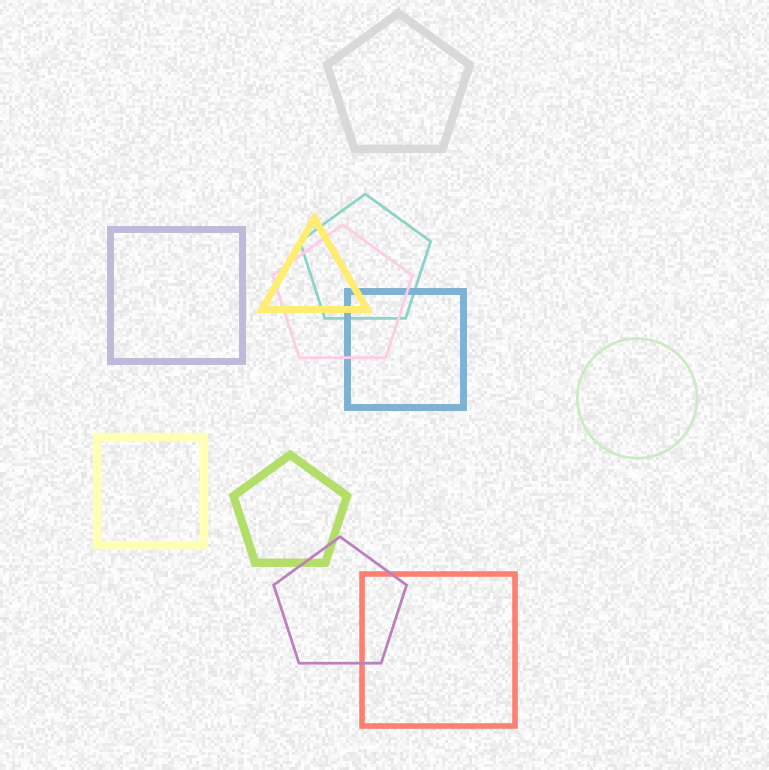[{"shape": "pentagon", "thickness": 1, "radius": 0.45, "center": [0.474, 0.659]}, {"shape": "square", "thickness": 3, "radius": 0.35, "center": [0.195, 0.362]}, {"shape": "square", "thickness": 2.5, "radius": 0.43, "center": [0.228, 0.617]}, {"shape": "square", "thickness": 2, "radius": 0.49, "center": [0.57, 0.156]}, {"shape": "square", "thickness": 2.5, "radius": 0.38, "center": [0.526, 0.547]}, {"shape": "pentagon", "thickness": 3, "radius": 0.39, "center": [0.377, 0.332]}, {"shape": "pentagon", "thickness": 1, "radius": 0.48, "center": [0.445, 0.613]}, {"shape": "pentagon", "thickness": 3, "radius": 0.49, "center": [0.517, 0.886]}, {"shape": "pentagon", "thickness": 1, "radius": 0.45, "center": [0.442, 0.212]}, {"shape": "circle", "thickness": 1, "radius": 0.39, "center": [0.828, 0.483]}, {"shape": "triangle", "thickness": 2.5, "radius": 0.39, "center": [0.408, 0.638]}]